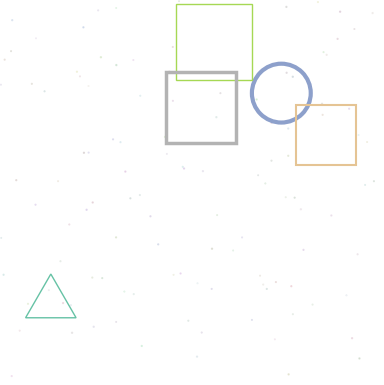[{"shape": "triangle", "thickness": 1, "radius": 0.38, "center": [0.132, 0.212]}, {"shape": "circle", "thickness": 3, "radius": 0.38, "center": [0.731, 0.758]}, {"shape": "square", "thickness": 1, "radius": 0.5, "center": [0.556, 0.891]}, {"shape": "square", "thickness": 1.5, "radius": 0.39, "center": [0.847, 0.649]}, {"shape": "square", "thickness": 2.5, "radius": 0.46, "center": [0.522, 0.721]}]